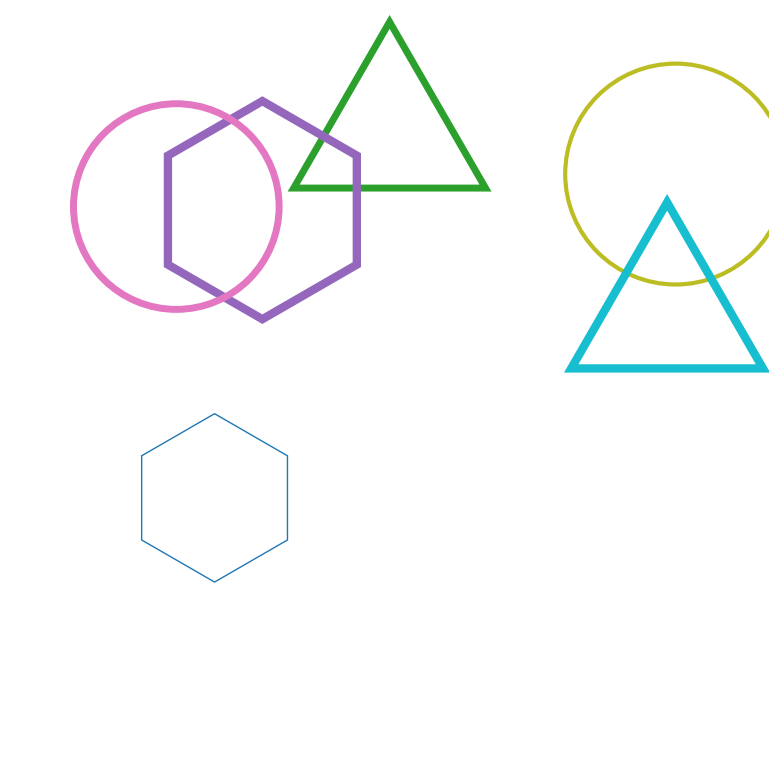[{"shape": "hexagon", "thickness": 0.5, "radius": 0.55, "center": [0.279, 0.353]}, {"shape": "triangle", "thickness": 2.5, "radius": 0.72, "center": [0.506, 0.828]}, {"shape": "hexagon", "thickness": 3, "radius": 0.71, "center": [0.341, 0.727]}, {"shape": "circle", "thickness": 2.5, "radius": 0.67, "center": [0.229, 0.732]}, {"shape": "circle", "thickness": 1.5, "radius": 0.72, "center": [0.877, 0.774]}, {"shape": "triangle", "thickness": 3, "radius": 0.72, "center": [0.866, 0.593]}]